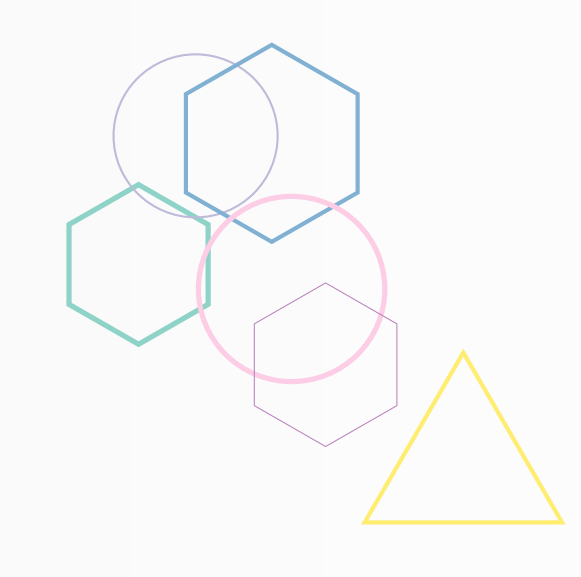[{"shape": "hexagon", "thickness": 2.5, "radius": 0.69, "center": [0.238, 0.541]}, {"shape": "circle", "thickness": 1, "radius": 0.71, "center": [0.337, 0.764]}, {"shape": "hexagon", "thickness": 2, "radius": 0.85, "center": [0.468, 0.751]}, {"shape": "circle", "thickness": 2.5, "radius": 0.8, "center": [0.502, 0.499]}, {"shape": "hexagon", "thickness": 0.5, "radius": 0.71, "center": [0.56, 0.368]}, {"shape": "triangle", "thickness": 2, "radius": 0.98, "center": [0.797, 0.193]}]